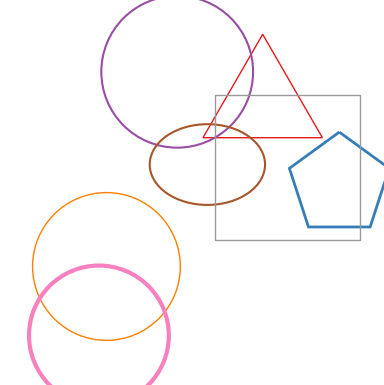[{"shape": "triangle", "thickness": 1, "radius": 0.9, "center": [0.682, 0.732]}, {"shape": "pentagon", "thickness": 2, "radius": 0.68, "center": [0.881, 0.521]}, {"shape": "circle", "thickness": 1.5, "radius": 0.99, "center": [0.46, 0.814]}, {"shape": "circle", "thickness": 1, "radius": 0.96, "center": [0.277, 0.308]}, {"shape": "oval", "thickness": 1.5, "radius": 0.75, "center": [0.539, 0.573]}, {"shape": "circle", "thickness": 3, "radius": 0.91, "center": [0.257, 0.129]}, {"shape": "square", "thickness": 1, "radius": 0.94, "center": [0.747, 0.565]}]